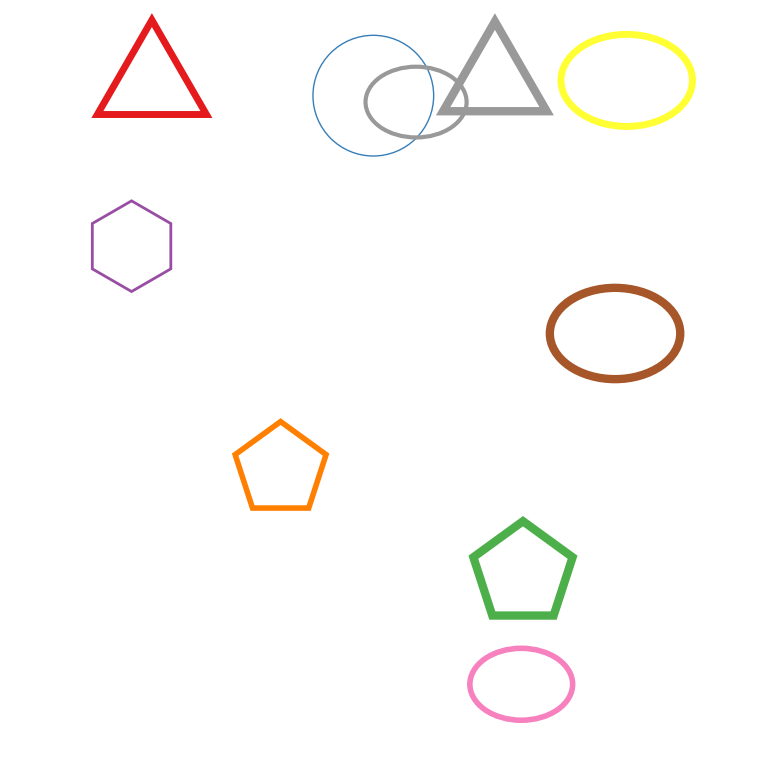[{"shape": "triangle", "thickness": 2.5, "radius": 0.41, "center": [0.197, 0.892]}, {"shape": "circle", "thickness": 0.5, "radius": 0.39, "center": [0.485, 0.876]}, {"shape": "pentagon", "thickness": 3, "radius": 0.34, "center": [0.679, 0.255]}, {"shape": "hexagon", "thickness": 1, "radius": 0.29, "center": [0.171, 0.68]}, {"shape": "pentagon", "thickness": 2, "radius": 0.31, "center": [0.364, 0.39]}, {"shape": "oval", "thickness": 2.5, "radius": 0.43, "center": [0.814, 0.896]}, {"shape": "oval", "thickness": 3, "radius": 0.42, "center": [0.799, 0.567]}, {"shape": "oval", "thickness": 2, "radius": 0.33, "center": [0.677, 0.111]}, {"shape": "oval", "thickness": 1.5, "radius": 0.33, "center": [0.54, 0.867]}, {"shape": "triangle", "thickness": 3, "radius": 0.39, "center": [0.643, 0.894]}]